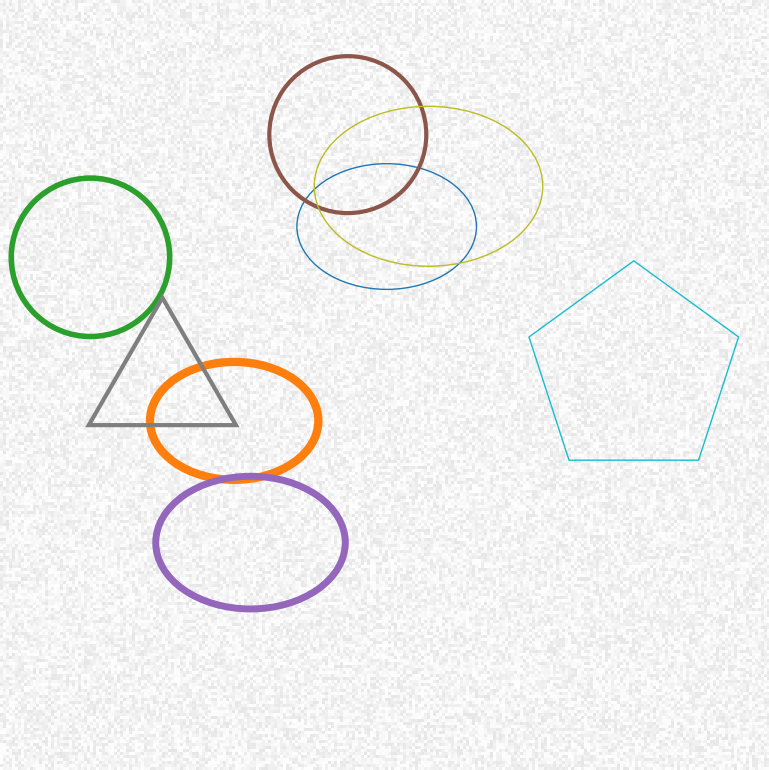[{"shape": "oval", "thickness": 0.5, "radius": 0.58, "center": [0.502, 0.706]}, {"shape": "oval", "thickness": 3, "radius": 0.55, "center": [0.304, 0.453]}, {"shape": "circle", "thickness": 2, "radius": 0.51, "center": [0.117, 0.666]}, {"shape": "oval", "thickness": 2.5, "radius": 0.62, "center": [0.325, 0.295]}, {"shape": "circle", "thickness": 1.5, "radius": 0.51, "center": [0.452, 0.825]}, {"shape": "triangle", "thickness": 1.5, "radius": 0.55, "center": [0.211, 0.503]}, {"shape": "oval", "thickness": 0.5, "radius": 0.74, "center": [0.556, 0.758]}, {"shape": "pentagon", "thickness": 0.5, "radius": 0.72, "center": [0.823, 0.518]}]